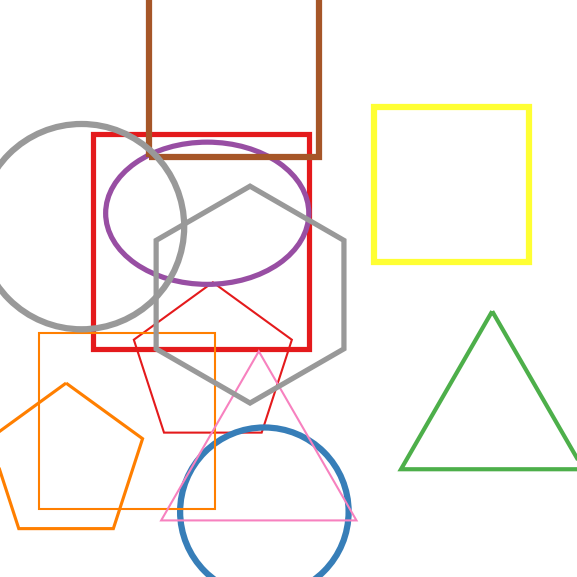[{"shape": "square", "thickness": 2.5, "radius": 0.93, "center": [0.347, 0.581]}, {"shape": "pentagon", "thickness": 1, "radius": 0.72, "center": [0.369, 0.366]}, {"shape": "circle", "thickness": 3, "radius": 0.73, "center": [0.458, 0.113]}, {"shape": "triangle", "thickness": 2, "radius": 0.91, "center": [0.852, 0.278]}, {"shape": "oval", "thickness": 2.5, "radius": 0.88, "center": [0.359, 0.63]}, {"shape": "square", "thickness": 1, "radius": 0.76, "center": [0.22, 0.271]}, {"shape": "pentagon", "thickness": 1.5, "radius": 0.7, "center": [0.114, 0.196]}, {"shape": "square", "thickness": 3, "radius": 0.67, "center": [0.781, 0.68]}, {"shape": "square", "thickness": 3, "radius": 0.74, "center": [0.404, 0.875]}, {"shape": "triangle", "thickness": 1, "radius": 0.98, "center": [0.448, 0.196]}, {"shape": "hexagon", "thickness": 2.5, "radius": 0.94, "center": [0.433, 0.489]}, {"shape": "circle", "thickness": 3, "radius": 0.89, "center": [0.141, 0.607]}]